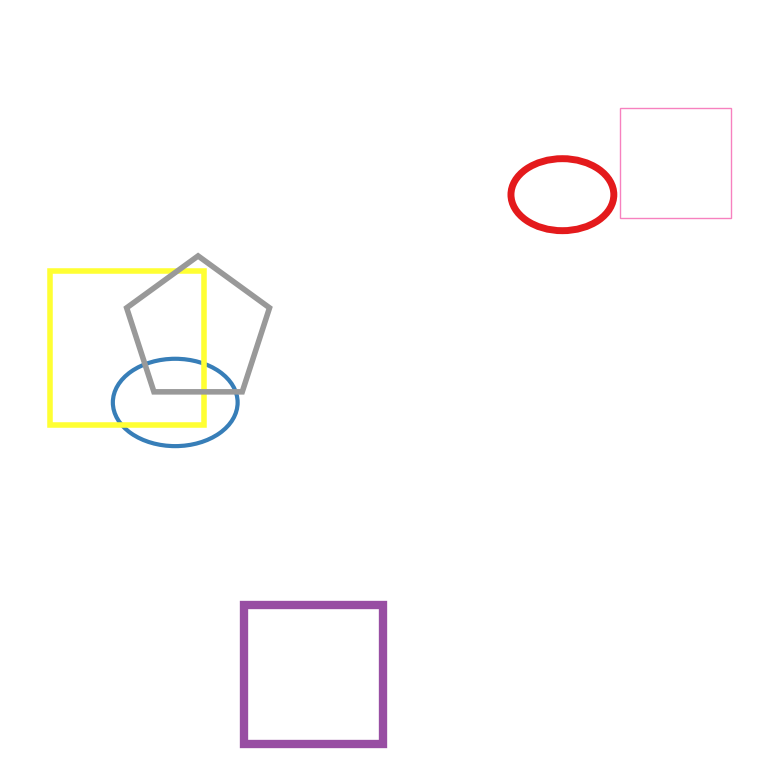[{"shape": "oval", "thickness": 2.5, "radius": 0.33, "center": [0.73, 0.747]}, {"shape": "oval", "thickness": 1.5, "radius": 0.41, "center": [0.228, 0.477]}, {"shape": "square", "thickness": 3, "radius": 0.45, "center": [0.407, 0.124]}, {"shape": "square", "thickness": 2, "radius": 0.5, "center": [0.165, 0.548]}, {"shape": "square", "thickness": 0.5, "radius": 0.36, "center": [0.877, 0.788]}, {"shape": "pentagon", "thickness": 2, "radius": 0.49, "center": [0.257, 0.57]}]